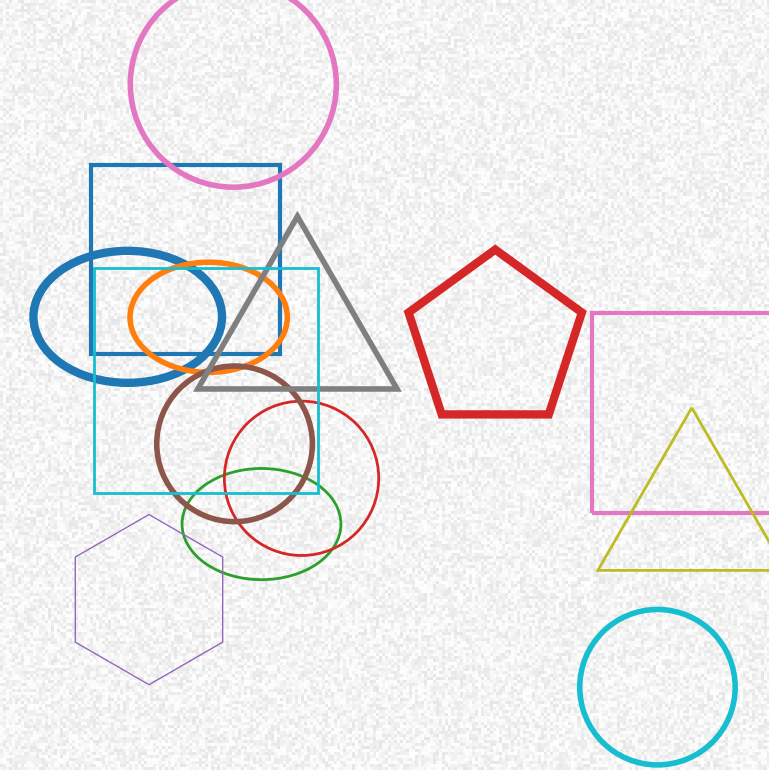[{"shape": "oval", "thickness": 3, "radius": 0.61, "center": [0.166, 0.589]}, {"shape": "square", "thickness": 1.5, "radius": 0.61, "center": [0.241, 0.664]}, {"shape": "oval", "thickness": 2, "radius": 0.51, "center": [0.271, 0.588]}, {"shape": "oval", "thickness": 1, "radius": 0.52, "center": [0.34, 0.319]}, {"shape": "circle", "thickness": 1, "radius": 0.5, "center": [0.392, 0.379]}, {"shape": "pentagon", "thickness": 3, "radius": 0.59, "center": [0.643, 0.558]}, {"shape": "hexagon", "thickness": 0.5, "radius": 0.55, "center": [0.194, 0.221]}, {"shape": "circle", "thickness": 2, "radius": 0.51, "center": [0.305, 0.424]}, {"shape": "square", "thickness": 1.5, "radius": 0.65, "center": [0.899, 0.464]}, {"shape": "circle", "thickness": 2, "radius": 0.67, "center": [0.303, 0.891]}, {"shape": "triangle", "thickness": 2, "radius": 0.75, "center": [0.386, 0.57]}, {"shape": "triangle", "thickness": 1, "radius": 0.7, "center": [0.898, 0.33]}, {"shape": "circle", "thickness": 2, "radius": 0.5, "center": [0.854, 0.108]}, {"shape": "square", "thickness": 1, "radius": 0.73, "center": [0.267, 0.506]}]